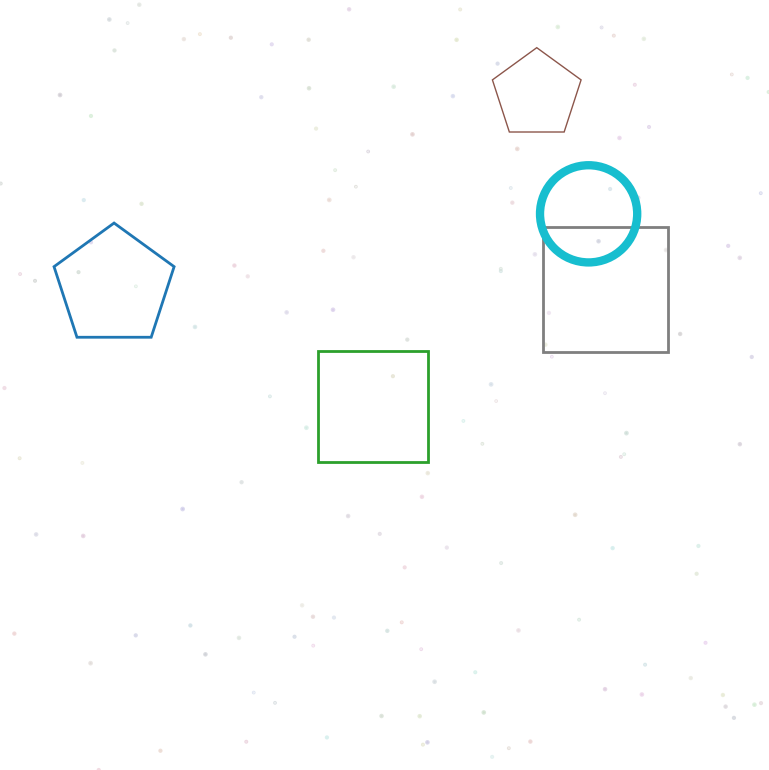[{"shape": "pentagon", "thickness": 1, "radius": 0.41, "center": [0.148, 0.628]}, {"shape": "square", "thickness": 1, "radius": 0.36, "center": [0.484, 0.472]}, {"shape": "pentagon", "thickness": 0.5, "radius": 0.3, "center": [0.697, 0.878]}, {"shape": "square", "thickness": 1, "radius": 0.41, "center": [0.787, 0.624]}, {"shape": "circle", "thickness": 3, "radius": 0.32, "center": [0.764, 0.722]}]